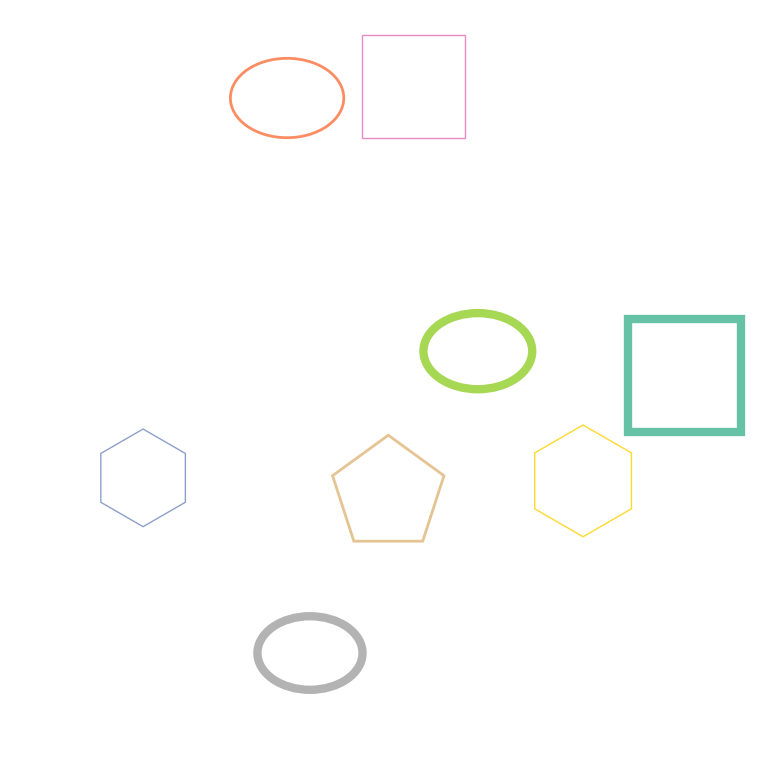[{"shape": "square", "thickness": 3, "radius": 0.37, "center": [0.889, 0.512]}, {"shape": "oval", "thickness": 1, "radius": 0.37, "center": [0.373, 0.873]}, {"shape": "hexagon", "thickness": 0.5, "radius": 0.32, "center": [0.186, 0.379]}, {"shape": "square", "thickness": 0.5, "radius": 0.33, "center": [0.536, 0.888]}, {"shape": "oval", "thickness": 3, "radius": 0.35, "center": [0.621, 0.544]}, {"shape": "hexagon", "thickness": 0.5, "radius": 0.36, "center": [0.757, 0.375]}, {"shape": "pentagon", "thickness": 1, "radius": 0.38, "center": [0.504, 0.359]}, {"shape": "oval", "thickness": 3, "radius": 0.34, "center": [0.403, 0.152]}]